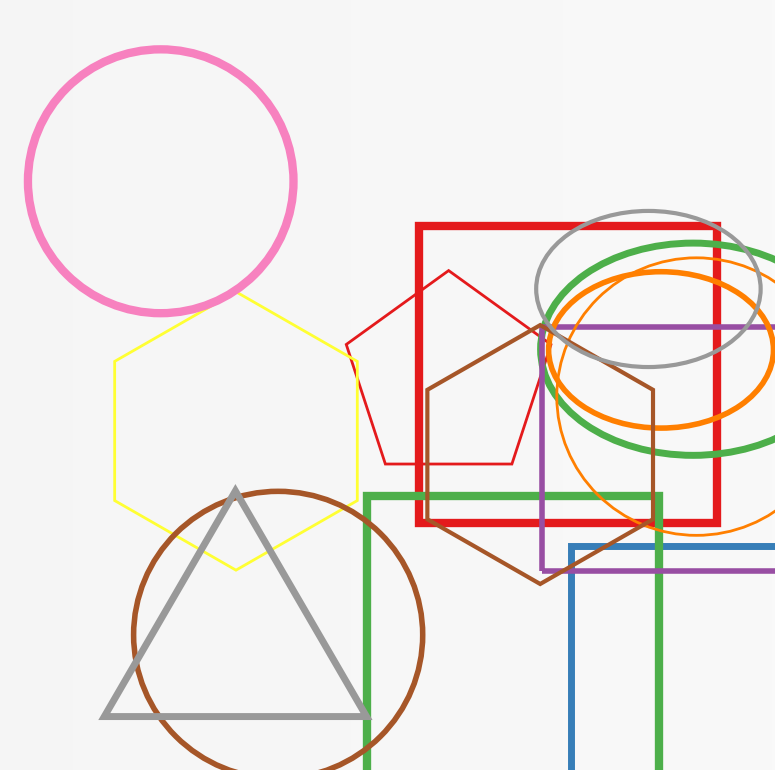[{"shape": "pentagon", "thickness": 1, "radius": 0.69, "center": [0.579, 0.51]}, {"shape": "square", "thickness": 3, "radius": 0.96, "center": [0.733, 0.514]}, {"shape": "square", "thickness": 2.5, "radius": 0.79, "center": [0.894, 0.133]}, {"shape": "square", "thickness": 3, "radius": 0.94, "center": [0.662, 0.167]}, {"shape": "oval", "thickness": 2.5, "radius": 0.98, "center": [0.894, 0.546]}, {"shape": "square", "thickness": 2, "radius": 0.79, "center": [0.858, 0.417]}, {"shape": "oval", "thickness": 2, "radius": 0.73, "center": [0.853, 0.546]}, {"shape": "circle", "thickness": 1, "radius": 0.9, "center": [0.899, 0.485]}, {"shape": "hexagon", "thickness": 1, "radius": 0.9, "center": [0.304, 0.44]}, {"shape": "circle", "thickness": 2, "radius": 0.93, "center": [0.359, 0.175]}, {"shape": "hexagon", "thickness": 1.5, "radius": 0.84, "center": [0.697, 0.41]}, {"shape": "circle", "thickness": 3, "radius": 0.86, "center": [0.207, 0.765]}, {"shape": "oval", "thickness": 1.5, "radius": 0.72, "center": [0.837, 0.625]}, {"shape": "triangle", "thickness": 2.5, "radius": 0.98, "center": [0.304, 0.167]}]